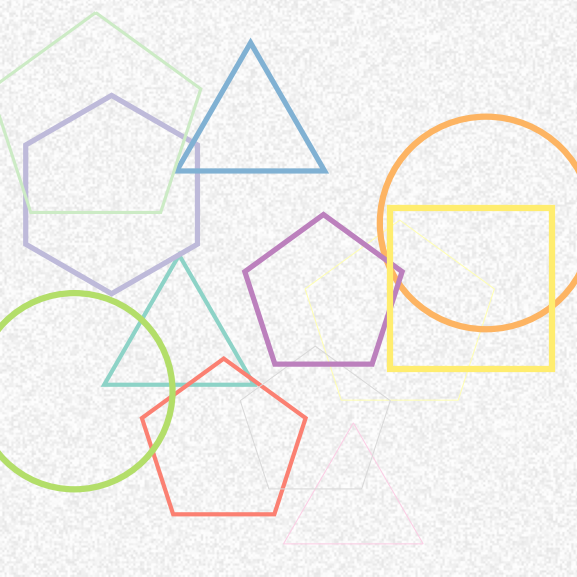[{"shape": "triangle", "thickness": 2, "radius": 0.75, "center": [0.31, 0.408]}, {"shape": "pentagon", "thickness": 0.5, "radius": 0.86, "center": [0.692, 0.446]}, {"shape": "hexagon", "thickness": 2.5, "radius": 0.86, "center": [0.193, 0.662]}, {"shape": "pentagon", "thickness": 2, "radius": 0.75, "center": [0.387, 0.229]}, {"shape": "triangle", "thickness": 2.5, "radius": 0.74, "center": [0.434, 0.777]}, {"shape": "circle", "thickness": 3, "radius": 0.92, "center": [0.842, 0.613]}, {"shape": "circle", "thickness": 3, "radius": 0.85, "center": [0.129, 0.322]}, {"shape": "triangle", "thickness": 0.5, "radius": 0.7, "center": [0.612, 0.127]}, {"shape": "pentagon", "thickness": 0.5, "radius": 0.68, "center": [0.546, 0.263]}, {"shape": "pentagon", "thickness": 2.5, "radius": 0.72, "center": [0.56, 0.484]}, {"shape": "pentagon", "thickness": 1.5, "radius": 0.96, "center": [0.166, 0.786]}, {"shape": "square", "thickness": 3, "radius": 0.7, "center": [0.815, 0.5]}]